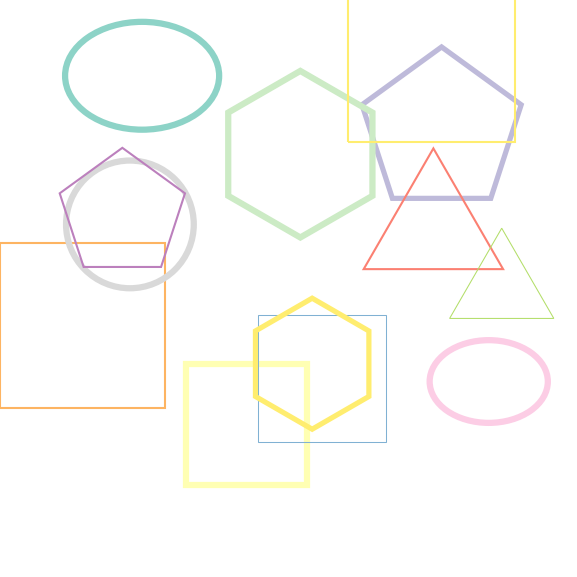[{"shape": "oval", "thickness": 3, "radius": 0.67, "center": [0.246, 0.868]}, {"shape": "square", "thickness": 3, "radius": 0.53, "center": [0.427, 0.264]}, {"shape": "pentagon", "thickness": 2.5, "radius": 0.72, "center": [0.765, 0.773]}, {"shape": "triangle", "thickness": 1, "radius": 0.7, "center": [0.75, 0.603]}, {"shape": "square", "thickness": 0.5, "radius": 0.55, "center": [0.558, 0.343]}, {"shape": "square", "thickness": 1, "radius": 0.71, "center": [0.142, 0.435]}, {"shape": "triangle", "thickness": 0.5, "radius": 0.52, "center": [0.869, 0.5]}, {"shape": "oval", "thickness": 3, "radius": 0.51, "center": [0.846, 0.338]}, {"shape": "circle", "thickness": 3, "radius": 0.55, "center": [0.225, 0.611]}, {"shape": "pentagon", "thickness": 1, "radius": 0.57, "center": [0.212, 0.629]}, {"shape": "hexagon", "thickness": 3, "radius": 0.72, "center": [0.52, 0.732]}, {"shape": "square", "thickness": 1, "radius": 0.72, "center": [0.747, 0.897]}, {"shape": "hexagon", "thickness": 2.5, "radius": 0.57, "center": [0.541, 0.369]}]